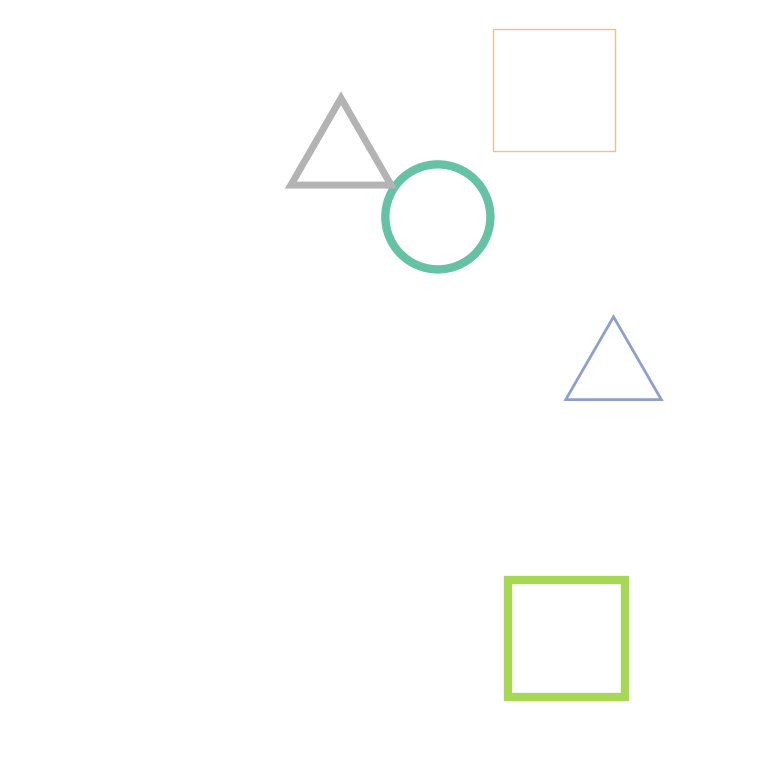[{"shape": "circle", "thickness": 3, "radius": 0.34, "center": [0.569, 0.718]}, {"shape": "triangle", "thickness": 1, "radius": 0.36, "center": [0.797, 0.517]}, {"shape": "square", "thickness": 3, "radius": 0.38, "center": [0.736, 0.171]}, {"shape": "square", "thickness": 0.5, "radius": 0.4, "center": [0.719, 0.884]}, {"shape": "triangle", "thickness": 2.5, "radius": 0.38, "center": [0.443, 0.797]}]